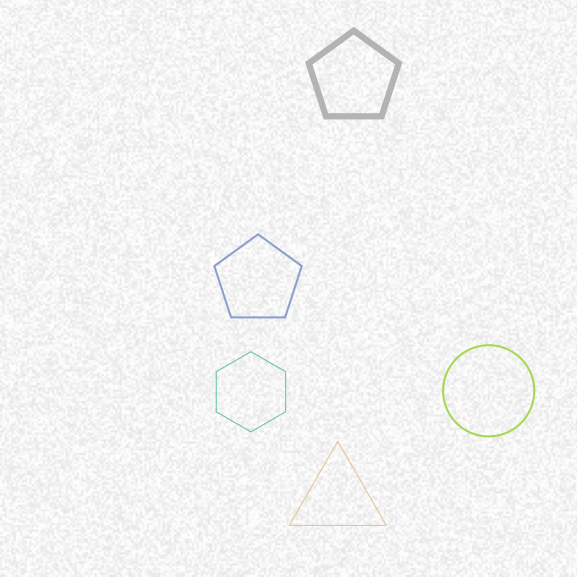[{"shape": "hexagon", "thickness": 0.5, "radius": 0.35, "center": [0.435, 0.321]}, {"shape": "pentagon", "thickness": 1, "radius": 0.4, "center": [0.447, 0.514]}, {"shape": "circle", "thickness": 1, "radius": 0.39, "center": [0.846, 0.322]}, {"shape": "triangle", "thickness": 0.5, "radius": 0.49, "center": [0.585, 0.138]}, {"shape": "pentagon", "thickness": 3, "radius": 0.41, "center": [0.613, 0.864]}]